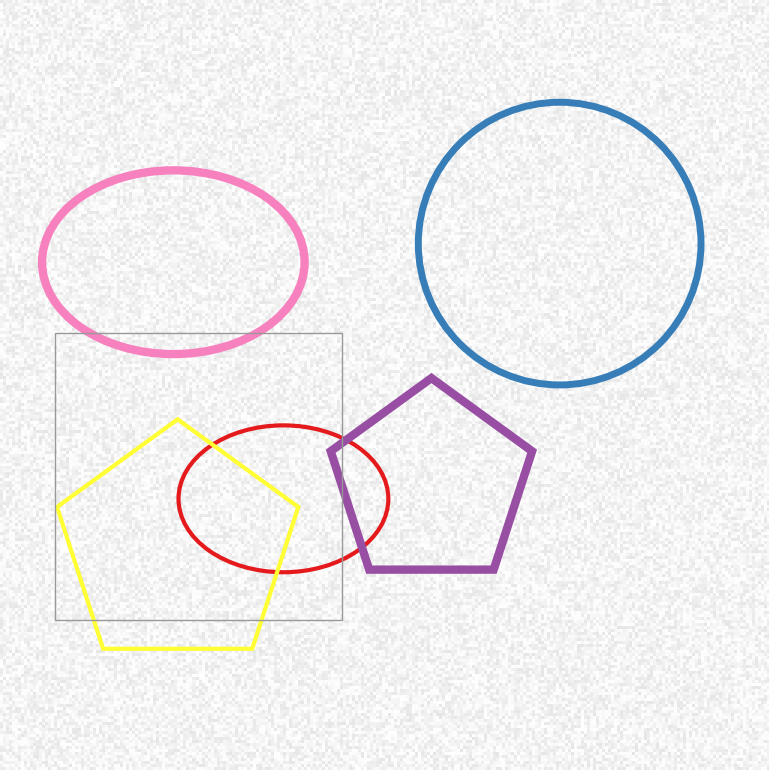[{"shape": "oval", "thickness": 1.5, "radius": 0.68, "center": [0.368, 0.352]}, {"shape": "circle", "thickness": 2.5, "radius": 0.92, "center": [0.727, 0.684]}, {"shape": "pentagon", "thickness": 3, "radius": 0.69, "center": [0.56, 0.371]}, {"shape": "pentagon", "thickness": 1.5, "radius": 0.82, "center": [0.231, 0.291]}, {"shape": "oval", "thickness": 3, "radius": 0.85, "center": [0.225, 0.659]}, {"shape": "square", "thickness": 0.5, "radius": 0.93, "center": [0.258, 0.381]}]